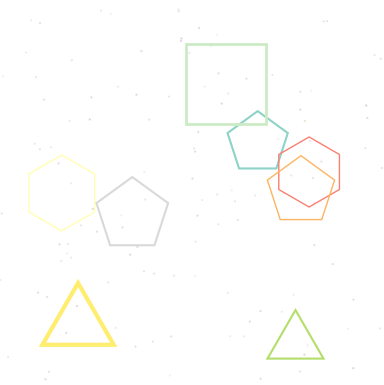[{"shape": "pentagon", "thickness": 1.5, "radius": 0.41, "center": [0.669, 0.629]}, {"shape": "hexagon", "thickness": 1, "radius": 0.49, "center": [0.16, 0.499]}, {"shape": "hexagon", "thickness": 1, "radius": 0.45, "center": [0.803, 0.553]}, {"shape": "pentagon", "thickness": 1, "radius": 0.46, "center": [0.782, 0.504]}, {"shape": "triangle", "thickness": 1.5, "radius": 0.42, "center": [0.768, 0.111]}, {"shape": "pentagon", "thickness": 1.5, "radius": 0.49, "center": [0.344, 0.442]}, {"shape": "square", "thickness": 2, "radius": 0.52, "center": [0.588, 0.782]}, {"shape": "triangle", "thickness": 3, "radius": 0.54, "center": [0.203, 0.158]}]